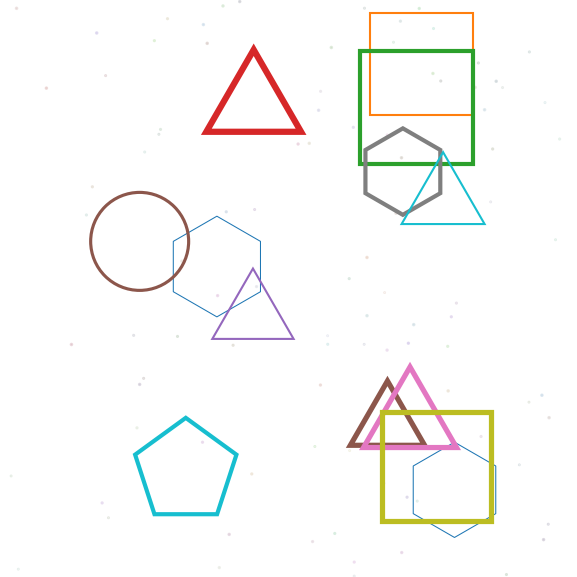[{"shape": "hexagon", "thickness": 0.5, "radius": 0.41, "center": [0.787, 0.151]}, {"shape": "hexagon", "thickness": 0.5, "radius": 0.44, "center": [0.376, 0.538]}, {"shape": "square", "thickness": 1, "radius": 0.45, "center": [0.73, 0.888]}, {"shape": "square", "thickness": 2, "radius": 0.49, "center": [0.721, 0.812]}, {"shape": "triangle", "thickness": 3, "radius": 0.47, "center": [0.439, 0.818]}, {"shape": "triangle", "thickness": 1, "radius": 0.41, "center": [0.438, 0.453]}, {"shape": "circle", "thickness": 1.5, "radius": 0.42, "center": [0.242, 0.581]}, {"shape": "triangle", "thickness": 2.5, "radius": 0.37, "center": [0.671, 0.265]}, {"shape": "triangle", "thickness": 2.5, "radius": 0.46, "center": [0.71, 0.271]}, {"shape": "hexagon", "thickness": 2, "radius": 0.37, "center": [0.698, 0.702]}, {"shape": "square", "thickness": 2.5, "radius": 0.47, "center": [0.756, 0.192]}, {"shape": "triangle", "thickness": 1, "radius": 0.41, "center": [0.767, 0.653]}, {"shape": "pentagon", "thickness": 2, "radius": 0.46, "center": [0.322, 0.183]}]